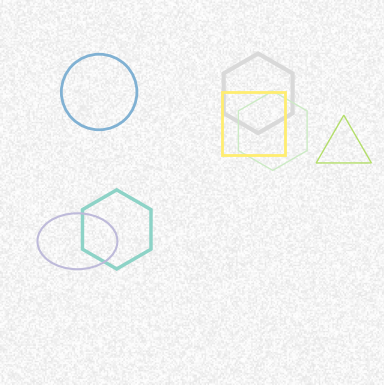[{"shape": "hexagon", "thickness": 2.5, "radius": 0.51, "center": [0.303, 0.404]}, {"shape": "oval", "thickness": 1.5, "radius": 0.52, "center": [0.201, 0.373]}, {"shape": "circle", "thickness": 2, "radius": 0.49, "center": [0.257, 0.761]}, {"shape": "triangle", "thickness": 1, "radius": 0.41, "center": [0.893, 0.618]}, {"shape": "hexagon", "thickness": 3, "radius": 0.52, "center": [0.671, 0.758]}, {"shape": "hexagon", "thickness": 1, "radius": 0.52, "center": [0.708, 0.66]}, {"shape": "square", "thickness": 2, "radius": 0.41, "center": [0.658, 0.679]}]